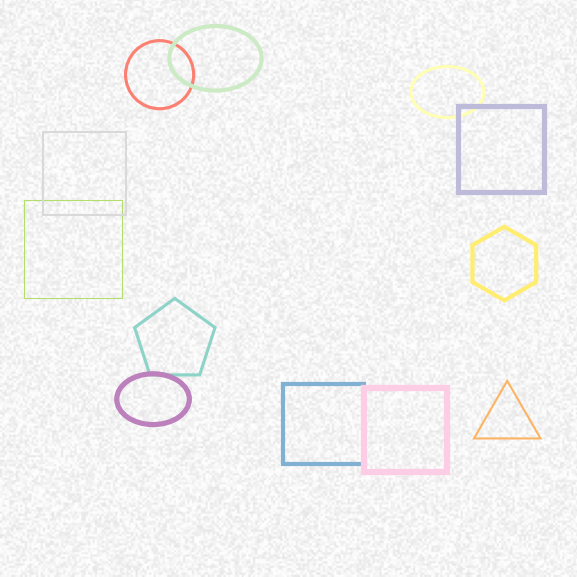[{"shape": "pentagon", "thickness": 1.5, "radius": 0.37, "center": [0.303, 0.409]}, {"shape": "oval", "thickness": 1.5, "radius": 0.32, "center": [0.775, 0.84]}, {"shape": "square", "thickness": 2.5, "radius": 0.38, "center": [0.868, 0.741]}, {"shape": "circle", "thickness": 1.5, "radius": 0.29, "center": [0.276, 0.87]}, {"shape": "square", "thickness": 2, "radius": 0.35, "center": [0.56, 0.265]}, {"shape": "triangle", "thickness": 1, "radius": 0.33, "center": [0.878, 0.273]}, {"shape": "square", "thickness": 0.5, "radius": 0.42, "center": [0.127, 0.567]}, {"shape": "square", "thickness": 3, "radius": 0.36, "center": [0.702, 0.255]}, {"shape": "square", "thickness": 1, "radius": 0.36, "center": [0.146, 0.698]}, {"shape": "oval", "thickness": 2.5, "radius": 0.31, "center": [0.265, 0.308]}, {"shape": "oval", "thickness": 2, "radius": 0.4, "center": [0.373, 0.898]}, {"shape": "hexagon", "thickness": 2, "radius": 0.32, "center": [0.873, 0.543]}]